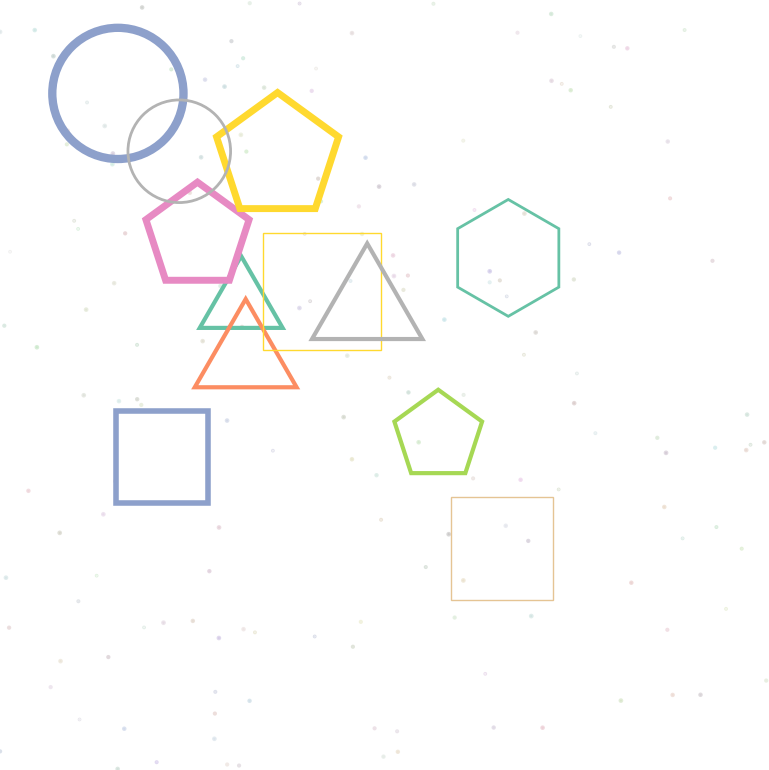[{"shape": "hexagon", "thickness": 1, "radius": 0.38, "center": [0.66, 0.665]}, {"shape": "triangle", "thickness": 1.5, "radius": 0.31, "center": [0.313, 0.605]}, {"shape": "triangle", "thickness": 1.5, "radius": 0.38, "center": [0.319, 0.535]}, {"shape": "circle", "thickness": 3, "radius": 0.43, "center": [0.153, 0.879]}, {"shape": "square", "thickness": 2, "radius": 0.3, "center": [0.211, 0.406]}, {"shape": "pentagon", "thickness": 2.5, "radius": 0.35, "center": [0.256, 0.693]}, {"shape": "pentagon", "thickness": 1.5, "radius": 0.3, "center": [0.569, 0.434]}, {"shape": "pentagon", "thickness": 2.5, "radius": 0.42, "center": [0.36, 0.796]}, {"shape": "square", "thickness": 0.5, "radius": 0.38, "center": [0.418, 0.621]}, {"shape": "square", "thickness": 0.5, "radius": 0.33, "center": [0.652, 0.287]}, {"shape": "triangle", "thickness": 1.5, "radius": 0.41, "center": [0.477, 0.601]}, {"shape": "circle", "thickness": 1, "radius": 0.33, "center": [0.233, 0.804]}]